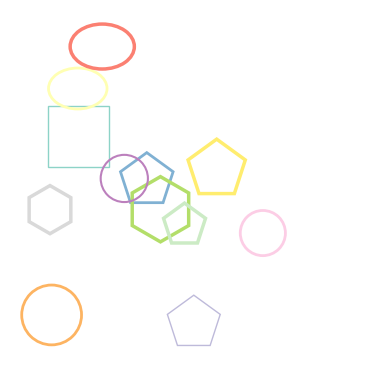[{"shape": "square", "thickness": 1, "radius": 0.39, "center": [0.204, 0.646]}, {"shape": "oval", "thickness": 2, "radius": 0.38, "center": [0.202, 0.77]}, {"shape": "pentagon", "thickness": 1, "radius": 0.36, "center": [0.503, 0.161]}, {"shape": "oval", "thickness": 2.5, "radius": 0.42, "center": [0.266, 0.879]}, {"shape": "pentagon", "thickness": 2, "radius": 0.36, "center": [0.381, 0.532]}, {"shape": "circle", "thickness": 2, "radius": 0.39, "center": [0.134, 0.182]}, {"shape": "hexagon", "thickness": 2.5, "radius": 0.42, "center": [0.417, 0.456]}, {"shape": "circle", "thickness": 2, "radius": 0.29, "center": [0.683, 0.395]}, {"shape": "hexagon", "thickness": 2.5, "radius": 0.31, "center": [0.13, 0.455]}, {"shape": "circle", "thickness": 1.5, "radius": 0.31, "center": [0.323, 0.536]}, {"shape": "pentagon", "thickness": 2.5, "radius": 0.29, "center": [0.479, 0.415]}, {"shape": "pentagon", "thickness": 2.5, "radius": 0.39, "center": [0.563, 0.56]}]